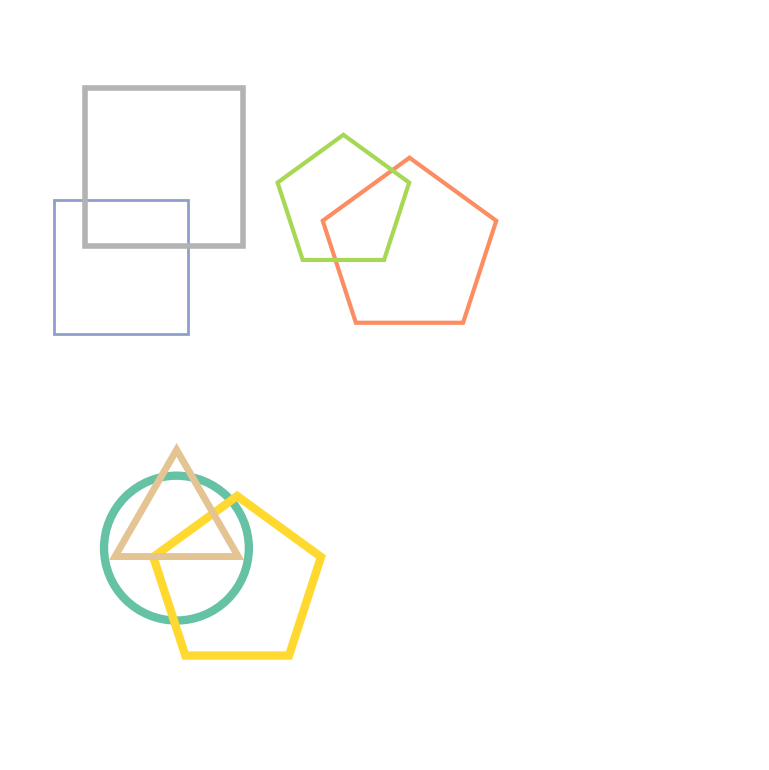[{"shape": "circle", "thickness": 3, "radius": 0.47, "center": [0.229, 0.288]}, {"shape": "pentagon", "thickness": 1.5, "radius": 0.59, "center": [0.532, 0.677]}, {"shape": "square", "thickness": 1, "radius": 0.43, "center": [0.157, 0.653]}, {"shape": "pentagon", "thickness": 1.5, "radius": 0.45, "center": [0.446, 0.735]}, {"shape": "pentagon", "thickness": 3, "radius": 0.57, "center": [0.308, 0.241]}, {"shape": "triangle", "thickness": 2.5, "radius": 0.46, "center": [0.229, 0.323]}, {"shape": "square", "thickness": 2, "radius": 0.52, "center": [0.213, 0.783]}]